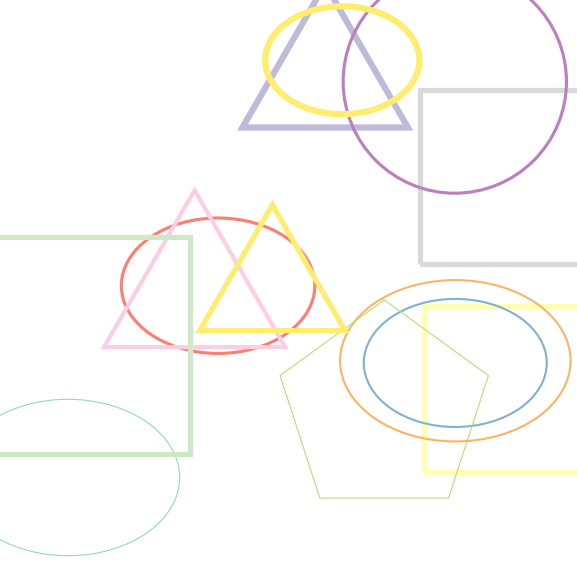[{"shape": "oval", "thickness": 0.5, "radius": 0.97, "center": [0.118, 0.172]}, {"shape": "square", "thickness": 2.5, "radius": 0.72, "center": [0.878, 0.325]}, {"shape": "triangle", "thickness": 3, "radius": 0.83, "center": [0.563, 0.861]}, {"shape": "oval", "thickness": 1.5, "radius": 0.84, "center": [0.378, 0.504]}, {"shape": "oval", "thickness": 1, "radius": 0.79, "center": [0.788, 0.371]}, {"shape": "oval", "thickness": 1, "radius": 1.0, "center": [0.788, 0.374]}, {"shape": "pentagon", "thickness": 0.5, "radius": 0.95, "center": [0.665, 0.29]}, {"shape": "triangle", "thickness": 2, "radius": 0.91, "center": [0.337, 0.489]}, {"shape": "square", "thickness": 2.5, "radius": 0.75, "center": [0.877, 0.693]}, {"shape": "circle", "thickness": 1.5, "radius": 0.97, "center": [0.788, 0.858]}, {"shape": "square", "thickness": 2.5, "radius": 0.94, "center": [0.142, 0.401]}, {"shape": "oval", "thickness": 3, "radius": 0.67, "center": [0.593, 0.895]}, {"shape": "triangle", "thickness": 2.5, "radius": 0.73, "center": [0.472, 0.499]}]